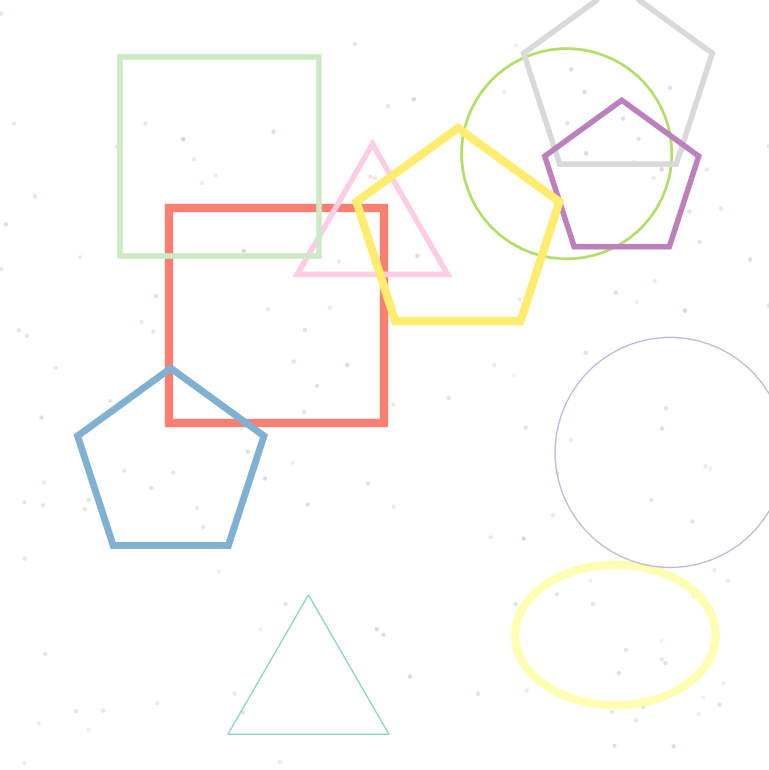[{"shape": "triangle", "thickness": 0.5, "radius": 0.6, "center": [0.401, 0.107]}, {"shape": "oval", "thickness": 3, "radius": 0.65, "center": [0.799, 0.175]}, {"shape": "circle", "thickness": 0.5, "radius": 0.75, "center": [0.87, 0.412]}, {"shape": "square", "thickness": 3, "radius": 0.7, "center": [0.359, 0.59]}, {"shape": "pentagon", "thickness": 2.5, "radius": 0.64, "center": [0.222, 0.395]}, {"shape": "circle", "thickness": 1, "radius": 0.68, "center": [0.736, 0.8]}, {"shape": "triangle", "thickness": 2, "radius": 0.56, "center": [0.484, 0.7]}, {"shape": "pentagon", "thickness": 2, "radius": 0.64, "center": [0.803, 0.891]}, {"shape": "pentagon", "thickness": 2, "radius": 0.53, "center": [0.807, 0.765]}, {"shape": "square", "thickness": 2, "radius": 0.65, "center": [0.285, 0.797]}, {"shape": "pentagon", "thickness": 3, "radius": 0.69, "center": [0.595, 0.695]}]